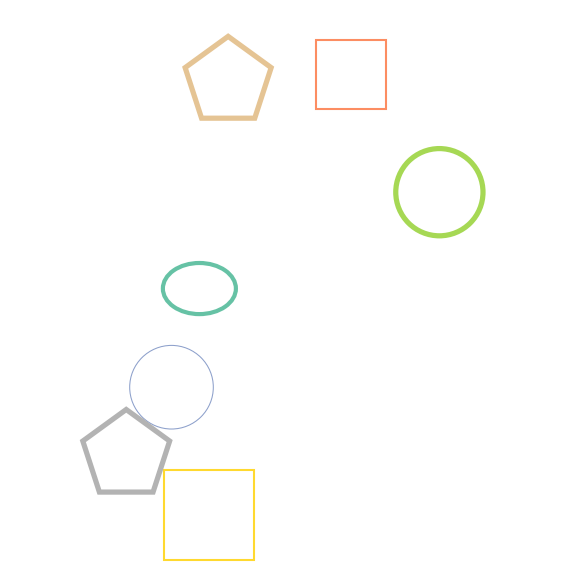[{"shape": "oval", "thickness": 2, "radius": 0.32, "center": [0.345, 0.499]}, {"shape": "square", "thickness": 1, "radius": 0.3, "center": [0.608, 0.87]}, {"shape": "circle", "thickness": 0.5, "radius": 0.36, "center": [0.297, 0.329]}, {"shape": "circle", "thickness": 2.5, "radius": 0.38, "center": [0.761, 0.666]}, {"shape": "square", "thickness": 1, "radius": 0.39, "center": [0.361, 0.108]}, {"shape": "pentagon", "thickness": 2.5, "radius": 0.39, "center": [0.395, 0.858]}, {"shape": "pentagon", "thickness": 2.5, "radius": 0.4, "center": [0.219, 0.211]}]